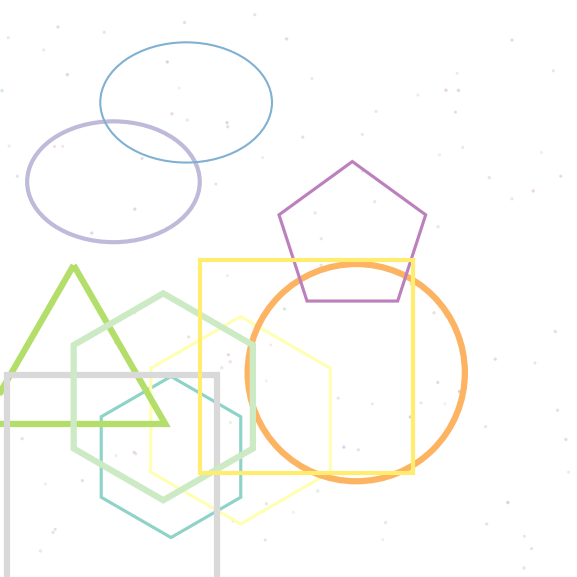[{"shape": "hexagon", "thickness": 1.5, "radius": 0.7, "center": [0.296, 0.208]}, {"shape": "hexagon", "thickness": 1.5, "radius": 0.9, "center": [0.417, 0.271]}, {"shape": "oval", "thickness": 2, "radius": 0.75, "center": [0.196, 0.684]}, {"shape": "oval", "thickness": 1, "radius": 0.74, "center": [0.322, 0.822]}, {"shape": "circle", "thickness": 3, "radius": 0.94, "center": [0.617, 0.354]}, {"shape": "triangle", "thickness": 3, "radius": 0.92, "center": [0.128, 0.357]}, {"shape": "square", "thickness": 3, "radius": 0.91, "center": [0.194, 0.168]}, {"shape": "pentagon", "thickness": 1.5, "radius": 0.67, "center": [0.61, 0.586]}, {"shape": "hexagon", "thickness": 3, "radius": 0.9, "center": [0.283, 0.312]}, {"shape": "square", "thickness": 2, "radius": 0.92, "center": [0.531, 0.364]}]